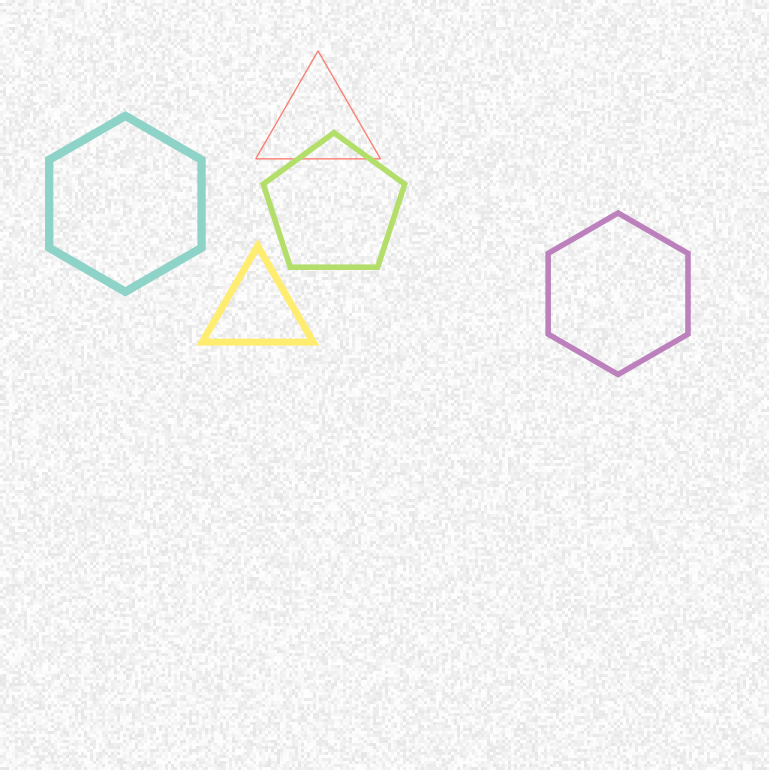[{"shape": "hexagon", "thickness": 3, "radius": 0.57, "center": [0.163, 0.735]}, {"shape": "triangle", "thickness": 0.5, "radius": 0.47, "center": [0.413, 0.84]}, {"shape": "pentagon", "thickness": 2, "radius": 0.48, "center": [0.434, 0.731]}, {"shape": "hexagon", "thickness": 2, "radius": 0.52, "center": [0.803, 0.618]}, {"shape": "triangle", "thickness": 2.5, "radius": 0.42, "center": [0.335, 0.597]}]